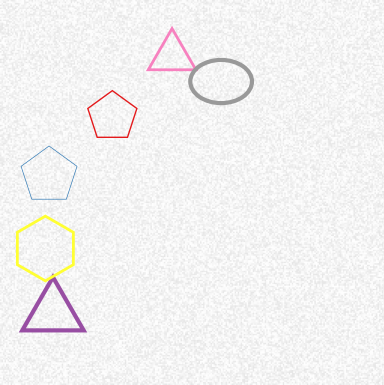[{"shape": "pentagon", "thickness": 1, "radius": 0.33, "center": [0.292, 0.698]}, {"shape": "pentagon", "thickness": 0.5, "radius": 0.38, "center": [0.127, 0.544]}, {"shape": "triangle", "thickness": 3, "radius": 0.46, "center": [0.138, 0.188]}, {"shape": "hexagon", "thickness": 2, "radius": 0.42, "center": [0.118, 0.355]}, {"shape": "triangle", "thickness": 2, "radius": 0.36, "center": [0.447, 0.854]}, {"shape": "oval", "thickness": 3, "radius": 0.4, "center": [0.574, 0.788]}]